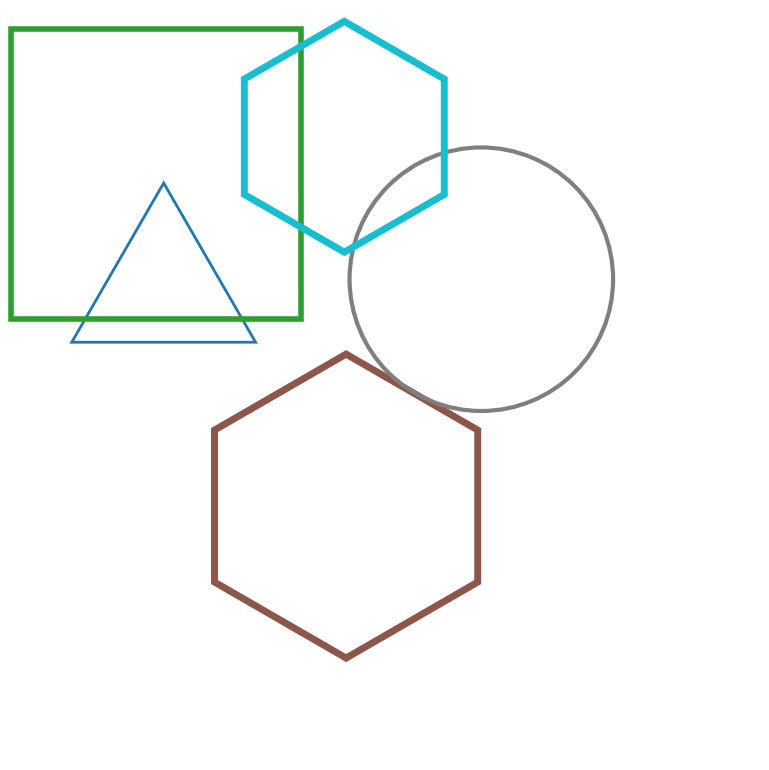[{"shape": "triangle", "thickness": 1, "radius": 0.69, "center": [0.213, 0.624]}, {"shape": "square", "thickness": 2, "radius": 0.94, "center": [0.203, 0.774]}, {"shape": "hexagon", "thickness": 2.5, "radius": 0.99, "center": [0.449, 0.343]}, {"shape": "circle", "thickness": 1.5, "radius": 0.86, "center": [0.625, 0.637]}, {"shape": "hexagon", "thickness": 2.5, "radius": 0.75, "center": [0.447, 0.822]}]